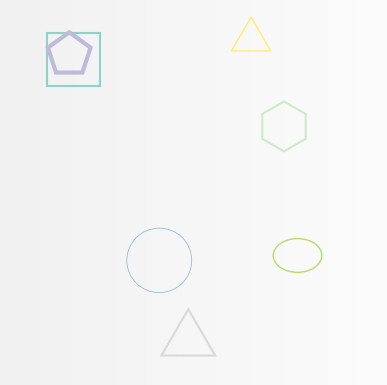[{"shape": "square", "thickness": 1.5, "radius": 0.34, "center": [0.191, 0.846]}, {"shape": "pentagon", "thickness": 3, "radius": 0.29, "center": [0.179, 0.858]}, {"shape": "circle", "thickness": 0.5, "radius": 0.42, "center": [0.411, 0.324]}, {"shape": "oval", "thickness": 1, "radius": 0.31, "center": [0.768, 0.336]}, {"shape": "triangle", "thickness": 1.5, "radius": 0.4, "center": [0.486, 0.117]}, {"shape": "hexagon", "thickness": 1.5, "radius": 0.32, "center": [0.733, 0.672]}, {"shape": "triangle", "thickness": 1, "radius": 0.29, "center": [0.648, 0.897]}]